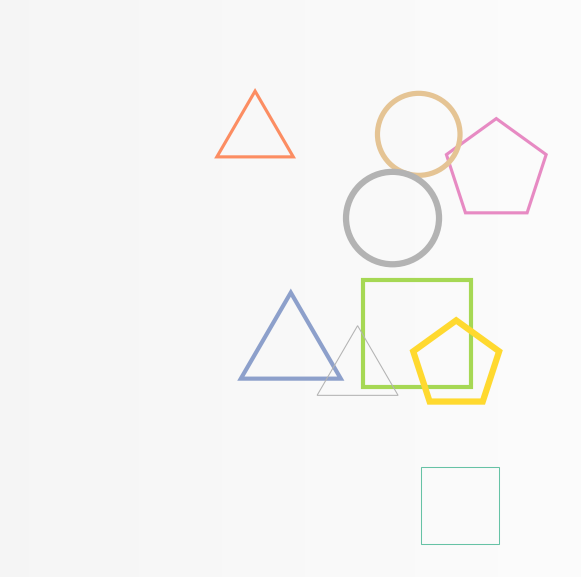[{"shape": "square", "thickness": 0.5, "radius": 0.34, "center": [0.791, 0.124]}, {"shape": "triangle", "thickness": 1.5, "radius": 0.38, "center": [0.439, 0.765]}, {"shape": "triangle", "thickness": 2, "radius": 0.5, "center": [0.5, 0.393]}, {"shape": "pentagon", "thickness": 1.5, "radius": 0.45, "center": [0.854, 0.704]}, {"shape": "square", "thickness": 2, "radius": 0.46, "center": [0.718, 0.421]}, {"shape": "pentagon", "thickness": 3, "radius": 0.39, "center": [0.785, 0.367]}, {"shape": "circle", "thickness": 2.5, "radius": 0.36, "center": [0.72, 0.767]}, {"shape": "triangle", "thickness": 0.5, "radius": 0.4, "center": [0.615, 0.355]}, {"shape": "circle", "thickness": 3, "radius": 0.4, "center": [0.675, 0.622]}]